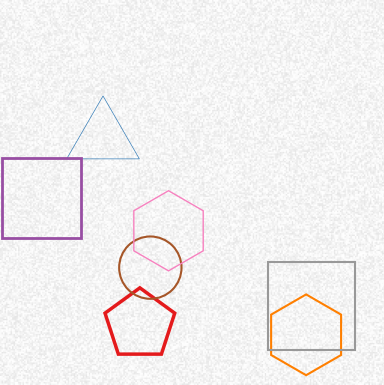[{"shape": "pentagon", "thickness": 2.5, "radius": 0.48, "center": [0.363, 0.157]}, {"shape": "triangle", "thickness": 0.5, "radius": 0.55, "center": [0.268, 0.642]}, {"shape": "square", "thickness": 2, "radius": 0.52, "center": [0.108, 0.486]}, {"shape": "hexagon", "thickness": 1.5, "radius": 0.52, "center": [0.795, 0.13]}, {"shape": "circle", "thickness": 1.5, "radius": 0.4, "center": [0.39, 0.305]}, {"shape": "hexagon", "thickness": 1, "radius": 0.52, "center": [0.438, 0.401]}, {"shape": "square", "thickness": 1.5, "radius": 0.57, "center": [0.81, 0.205]}]